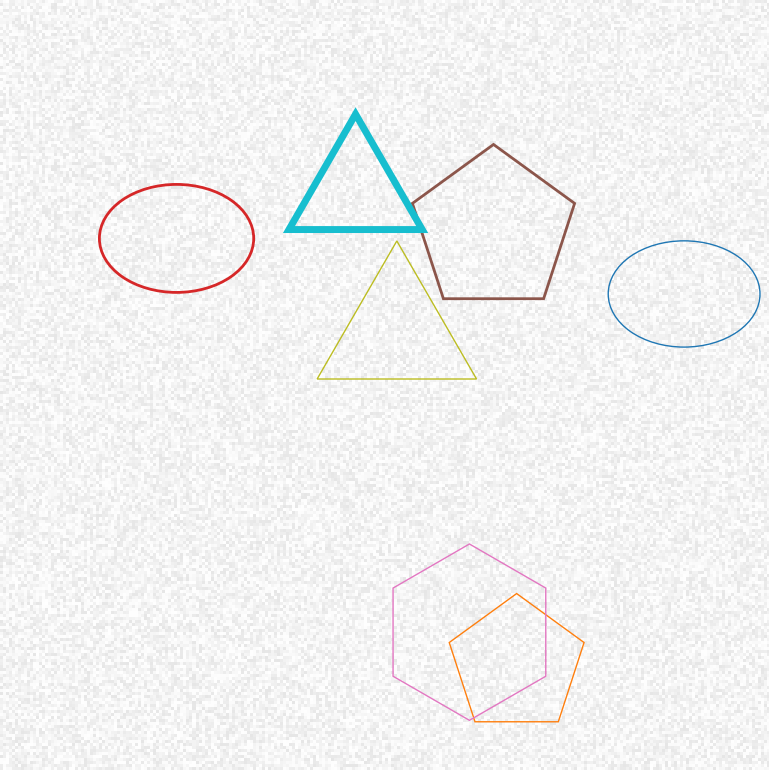[{"shape": "oval", "thickness": 0.5, "radius": 0.49, "center": [0.888, 0.618]}, {"shape": "pentagon", "thickness": 0.5, "radius": 0.46, "center": [0.671, 0.137]}, {"shape": "oval", "thickness": 1, "radius": 0.5, "center": [0.229, 0.69]}, {"shape": "pentagon", "thickness": 1, "radius": 0.55, "center": [0.641, 0.702]}, {"shape": "hexagon", "thickness": 0.5, "radius": 0.57, "center": [0.61, 0.179]}, {"shape": "triangle", "thickness": 0.5, "radius": 0.6, "center": [0.515, 0.568]}, {"shape": "triangle", "thickness": 2.5, "radius": 0.5, "center": [0.462, 0.752]}]